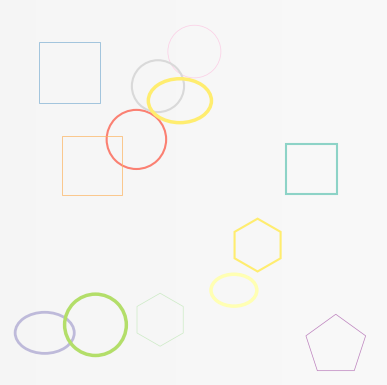[{"shape": "square", "thickness": 1.5, "radius": 0.33, "center": [0.803, 0.561]}, {"shape": "oval", "thickness": 2.5, "radius": 0.3, "center": [0.604, 0.246]}, {"shape": "oval", "thickness": 2, "radius": 0.38, "center": [0.115, 0.136]}, {"shape": "circle", "thickness": 1.5, "radius": 0.38, "center": [0.352, 0.638]}, {"shape": "square", "thickness": 0.5, "radius": 0.39, "center": [0.179, 0.812]}, {"shape": "square", "thickness": 0.5, "radius": 0.38, "center": [0.238, 0.571]}, {"shape": "circle", "thickness": 2.5, "radius": 0.4, "center": [0.246, 0.156]}, {"shape": "circle", "thickness": 0.5, "radius": 0.34, "center": [0.502, 0.866]}, {"shape": "circle", "thickness": 1.5, "radius": 0.34, "center": [0.408, 0.776]}, {"shape": "pentagon", "thickness": 0.5, "radius": 0.41, "center": [0.867, 0.103]}, {"shape": "hexagon", "thickness": 0.5, "radius": 0.34, "center": [0.413, 0.17]}, {"shape": "hexagon", "thickness": 1.5, "radius": 0.34, "center": [0.665, 0.363]}, {"shape": "oval", "thickness": 2.5, "radius": 0.41, "center": [0.464, 0.738]}]